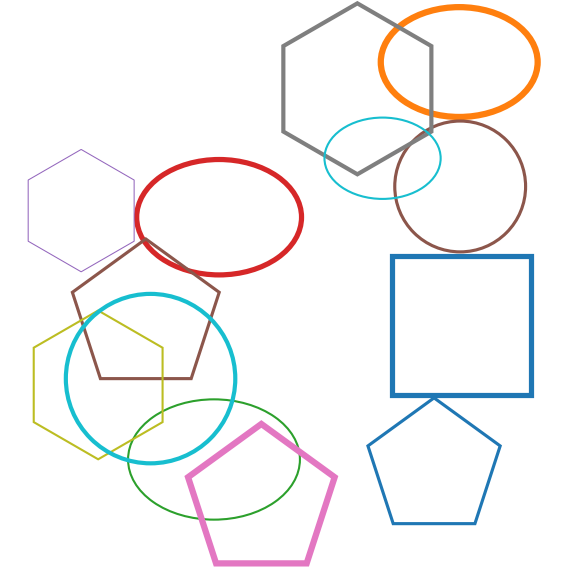[{"shape": "pentagon", "thickness": 1.5, "radius": 0.6, "center": [0.752, 0.19]}, {"shape": "square", "thickness": 2.5, "radius": 0.6, "center": [0.799, 0.436]}, {"shape": "oval", "thickness": 3, "radius": 0.68, "center": [0.795, 0.892]}, {"shape": "oval", "thickness": 1, "radius": 0.74, "center": [0.371, 0.203]}, {"shape": "oval", "thickness": 2.5, "radius": 0.71, "center": [0.379, 0.623]}, {"shape": "hexagon", "thickness": 0.5, "radius": 0.53, "center": [0.141, 0.634]}, {"shape": "circle", "thickness": 1.5, "radius": 0.57, "center": [0.797, 0.676]}, {"shape": "pentagon", "thickness": 1.5, "radius": 0.67, "center": [0.252, 0.452]}, {"shape": "pentagon", "thickness": 3, "radius": 0.67, "center": [0.453, 0.132]}, {"shape": "hexagon", "thickness": 2, "radius": 0.74, "center": [0.619, 0.845]}, {"shape": "hexagon", "thickness": 1, "radius": 0.64, "center": [0.17, 0.333]}, {"shape": "circle", "thickness": 2, "radius": 0.73, "center": [0.261, 0.344]}, {"shape": "oval", "thickness": 1, "radius": 0.5, "center": [0.662, 0.725]}]